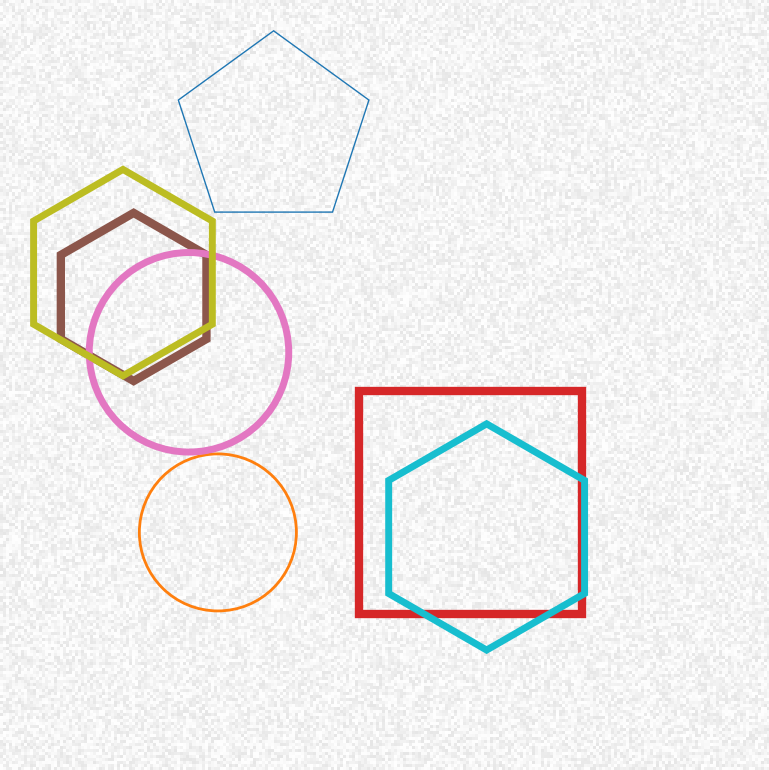[{"shape": "pentagon", "thickness": 0.5, "radius": 0.65, "center": [0.355, 0.83]}, {"shape": "circle", "thickness": 1, "radius": 0.51, "center": [0.283, 0.309]}, {"shape": "square", "thickness": 3, "radius": 0.72, "center": [0.611, 0.348]}, {"shape": "hexagon", "thickness": 3, "radius": 0.55, "center": [0.174, 0.614]}, {"shape": "circle", "thickness": 2.5, "radius": 0.65, "center": [0.245, 0.542]}, {"shape": "hexagon", "thickness": 2.5, "radius": 0.67, "center": [0.16, 0.646]}, {"shape": "hexagon", "thickness": 2.5, "radius": 0.73, "center": [0.632, 0.303]}]